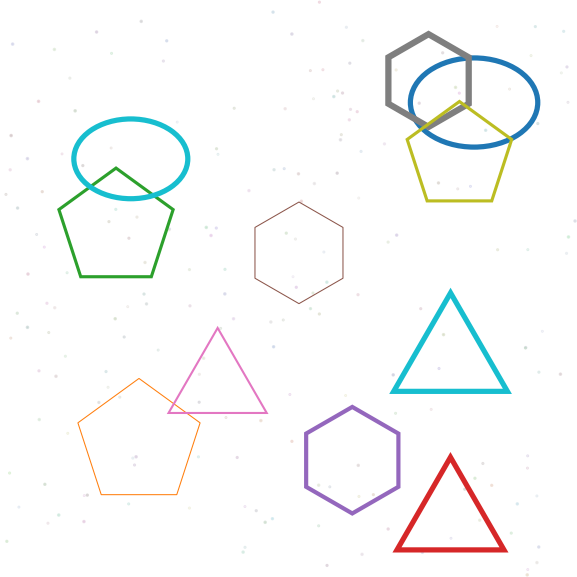[{"shape": "oval", "thickness": 2.5, "radius": 0.55, "center": [0.821, 0.822]}, {"shape": "pentagon", "thickness": 0.5, "radius": 0.56, "center": [0.241, 0.233]}, {"shape": "pentagon", "thickness": 1.5, "radius": 0.52, "center": [0.201, 0.604]}, {"shape": "triangle", "thickness": 2.5, "radius": 0.53, "center": [0.78, 0.1]}, {"shape": "hexagon", "thickness": 2, "radius": 0.46, "center": [0.61, 0.202]}, {"shape": "hexagon", "thickness": 0.5, "radius": 0.44, "center": [0.518, 0.561]}, {"shape": "triangle", "thickness": 1, "radius": 0.49, "center": [0.377, 0.333]}, {"shape": "hexagon", "thickness": 3, "radius": 0.4, "center": [0.742, 0.86]}, {"shape": "pentagon", "thickness": 1.5, "radius": 0.48, "center": [0.796, 0.728]}, {"shape": "triangle", "thickness": 2.5, "radius": 0.57, "center": [0.78, 0.378]}, {"shape": "oval", "thickness": 2.5, "radius": 0.49, "center": [0.227, 0.724]}]